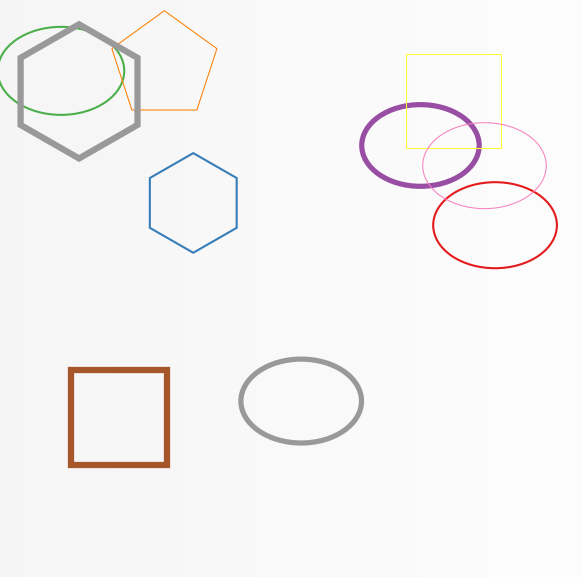[{"shape": "oval", "thickness": 1, "radius": 0.53, "center": [0.852, 0.609]}, {"shape": "hexagon", "thickness": 1, "radius": 0.43, "center": [0.332, 0.648]}, {"shape": "oval", "thickness": 1, "radius": 0.54, "center": [0.105, 0.876]}, {"shape": "oval", "thickness": 2.5, "radius": 0.51, "center": [0.723, 0.747]}, {"shape": "pentagon", "thickness": 0.5, "radius": 0.48, "center": [0.283, 0.885]}, {"shape": "square", "thickness": 0.5, "radius": 0.41, "center": [0.78, 0.824]}, {"shape": "square", "thickness": 3, "radius": 0.41, "center": [0.205, 0.276]}, {"shape": "oval", "thickness": 0.5, "radius": 0.53, "center": [0.834, 0.712]}, {"shape": "hexagon", "thickness": 3, "radius": 0.58, "center": [0.136, 0.841]}, {"shape": "oval", "thickness": 2.5, "radius": 0.52, "center": [0.518, 0.305]}]